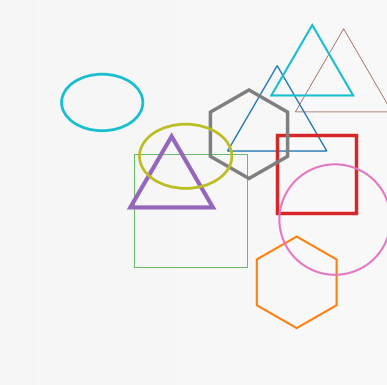[{"shape": "triangle", "thickness": 1, "radius": 0.74, "center": [0.715, 0.682]}, {"shape": "hexagon", "thickness": 1.5, "radius": 0.59, "center": [0.766, 0.267]}, {"shape": "square", "thickness": 0.5, "radius": 0.73, "center": [0.49, 0.454]}, {"shape": "square", "thickness": 2.5, "radius": 0.51, "center": [0.816, 0.548]}, {"shape": "triangle", "thickness": 3, "radius": 0.62, "center": [0.443, 0.523]}, {"shape": "triangle", "thickness": 0.5, "radius": 0.72, "center": [0.887, 0.781]}, {"shape": "circle", "thickness": 1.5, "radius": 0.72, "center": [0.864, 0.43]}, {"shape": "hexagon", "thickness": 2.5, "radius": 0.57, "center": [0.643, 0.651]}, {"shape": "oval", "thickness": 2, "radius": 0.6, "center": [0.479, 0.594]}, {"shape": "oval", "thickness": 2, "radius": 0.52, "center": [0.264, 0.734]}, {"shape": "triangle", "thickness": 1.5, "radius": 0.61, "center": [0.806, 0.813]}]